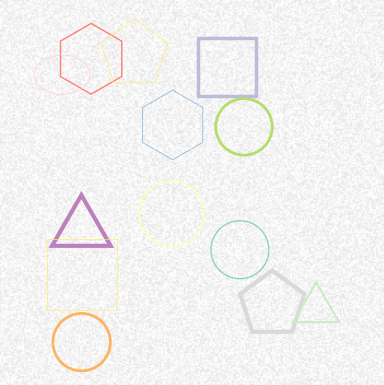[{"shape": "circle", "thickness": 1, "radius": 0.38, "center": [0.623, 0.351]}, {"shape": "circle", "thickness": 1, "radius": 0.42, "center": [0.446, 0.445]}, {"shape": "square", "thickness": 2.5, "radius": 0.38, "center": [0.59, 0.827]}, {"shape": "hexagon", "thickness": 1, "radius": 0.46, "center": [0.237, 0.847]}, {"shape": "hexagon", "thickness": 0.5, "radius": 0.45, "center": [0.449, 0.675]}, {"shape": "circle", "thickness": 2, "radius": 0.37, "center": [0.212, 0.111]}, {"shape": "circle", "thickness": 2, "radius": 0.37, "center": [0.634, 0.671]}, {"shape": "oval", "thickness": 0.5, "radius": 0.36, "center": [0.161, 0.806]}, {"shape": "pentagon", "thickness": 3, "radius": 0.44, "center": [0.707, 0.209]}, {"shape": "triangle", "thickness": 3, "radius": 0.44, "center": [0.211, 0.405]}, {"shape": "triangle", "thickness": 1.5, "radius": 0.34, "center": [0.821, 0.198]}, {"shape": "square", "thickness": 0.5, "radius": 0.46, "center": [0.213, 0.287]}, {"shape": "pentagon", "thickness": 0.5, "radius": 0.46, "center": [0.349, 0.86]}]